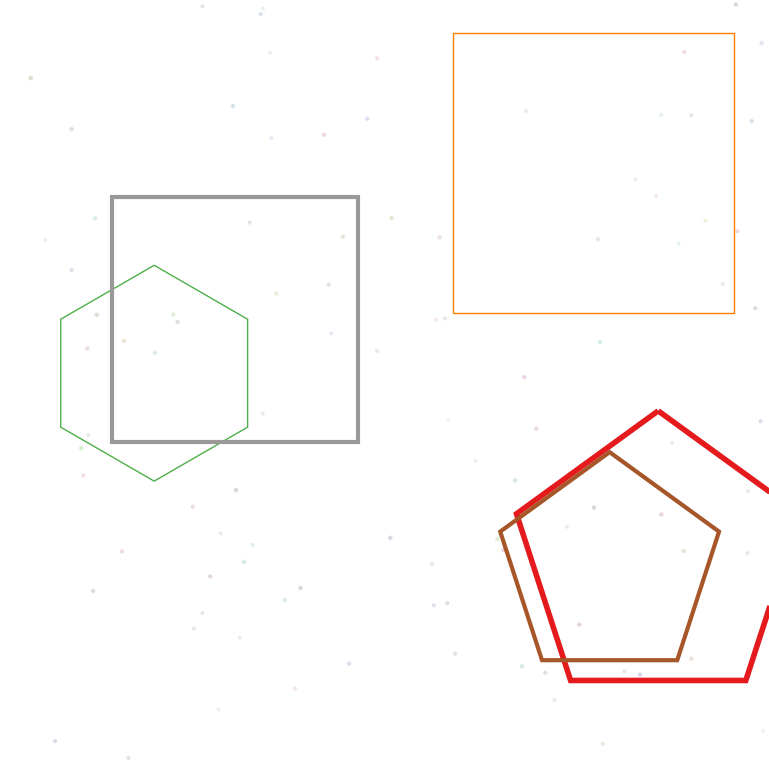[{"shape": "pentagon", "thickness": 2, "radius": 0.97, "center": [0.855, 0.273]}, {"shape": "hexagon", "thickness": 0.5, "radius": 0.7, "center": [0.2, 0.515]}, {"shape": "square", "thickness": 0.5, "radius": 0.91, "center": [0.771, 0.775]}, {"shape": "pentagon", "thickness": 1.5, "radius": 0.75, "center": [0.792, 0.263]}, {"shape": "square", "thickness": 1.5, "radius": 0.8, "center": [0.305, 0.585]}]